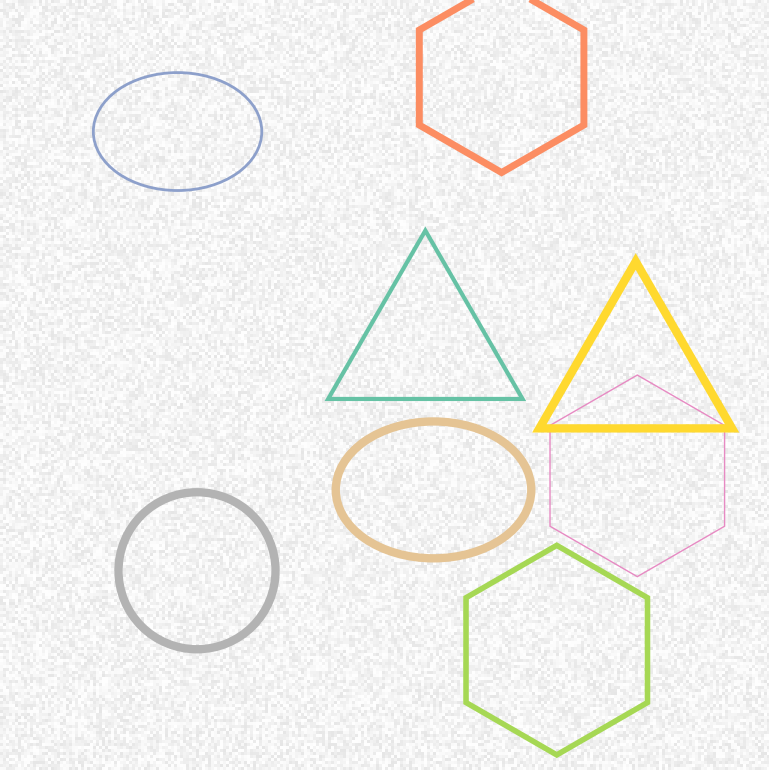[{"shape": "triangle", "thickness": 1.5, "radius": 0.73, "center": [0.552, 0.555]}, {"shape": "hexagon", "thickness": 2.5, "radius": 0.62, "center": [0.651, 0.899]}, {"shape": "oval", "thickness": 1, "radius": 0.55, "center": [0.231, 0.829]}, {"shape": "hexagon", "thickness": 0.5, "radius": 0.65, "center": [0.828, 0.382]}, {"shape": "hexagon", "thickness": 2, "radius": 0.68, "center": [0.723, 0.156]}, {"shape": "triangle", "thickness": 3, "radius": 0.72, "center": [0.826, 0.516]}, {"shape": "oval", "thickness": 3, "radius": 0.63, "center": [0.563, 0.364]}, {"shape": "circle", "thickness": 3, "radius": 0.51, "center": [0.256, 0.259]}]